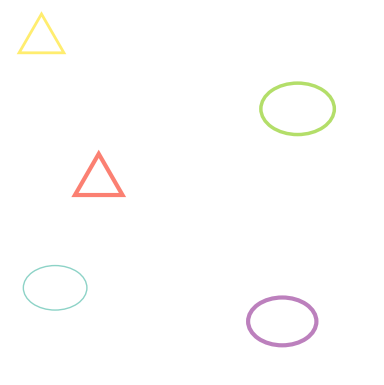[{"shape": "oval", "thickness": 1, "radius": 0.41, "center": [0.143, 0.252]}, {"shape": "triangle", "thickness": 3, "radius": 0.36, "center": [0.256, 0.529]}, {"shape": "oval", "thickness": 2.5, "radius": 0.48, "center": [0.773, 0.717]}, {"shape": "oval", "thickness": 3, "radius": 0.44, "center": [0.733, 0.165]}, {"shape": "triangle", "thickness": 2, "radius": 0.34, "center": [0.108, 0.896]}]